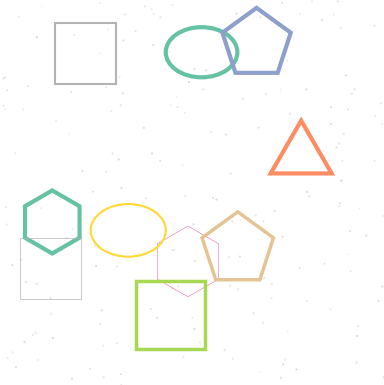[{"shape": "oval", "thickness": 3, "radius": 0.47, "center": [0.523, 0.864]}, {"shape": "hexagon", "thickness": 3, "radius": 0.41, "center": [0.136, 0.423]}, {"shape": "triangle", "thickness": 3, "radius": 0.46, "center": [0.782, 0.595]}, {"shape": "pentagon", "thickness": 3, "radius": 0.47, "center": [0.666, 0.886]}, {"shape": "hexagon", "thickness": 0.5, "radius": 0.46, "center": [0.488, 0.321]}, {"shape": "square", "thickness": 2.5, "radius": 0.44, "center": [0.443, 0.183]}, {"shape": "oval", "thickness": 1.5, "radius": 0.49, "center": [0.333, 0.402]}, {"shape": "pentagon", "thickness": 2.5, "radius": 0.49, "center": [0.618, 0.352]}, {"shape": "square", "thickness": 0.5, "radius": 0.4, "center": [0.13, 0.303]}, {"shape": "square", "thickness": 1.5, "radius": 0.4, "center": [0.222, 0.862]}]